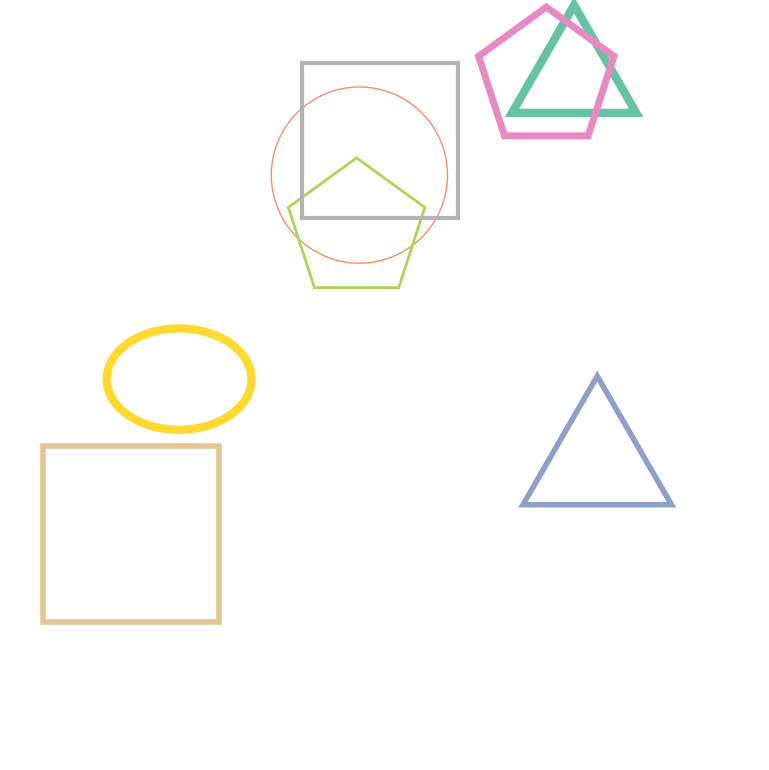[{"shape": "triangle", "thickness": 3, "radius": 0.47, "center": [0.746, 0.9]}, {"shape": "circle", "thickness": 0.5, "radius": 0.57, "center": [0.467, 0.773]}, {"shape": "triangle", "thickness": 2, "radius": 0.56, "center": [0.776, 0.4]}, {"shape": "pentagon", "thickness": 2.5, "radius": 0.46, "center": [0.709, 0.898]}, {"shape": "pentagon", "thickness": 1, "radius": 0.47, "center": [0.463, 0.702]}, {"shape": "oval", "thickness": 3, "radius": 0.47, "center": [0.233, 0.508]}, {"shape": "square", "thickness": 2, "radius": 0.57, "center": [0.17, 0.307]}, {"shape": "square", "thickness": 1.5, "radius": 0.51, "center": [0.493, 0.818]}]